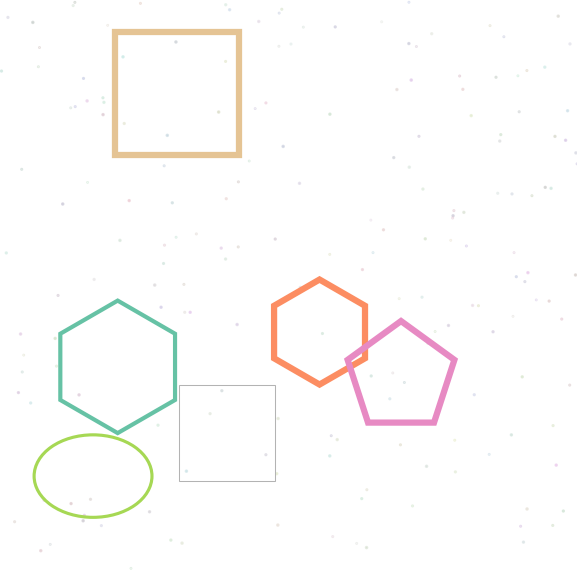[{"shape": "hexagon", "thickness": 2, "radius": 0.57, "center": [0.204, 0.364]}, {"shape": "hexagon", "thickness": 3, "radius": 0.45, "center": [0.553, 0.424]}, {"shape": "pentagon", "thickness": 3, "radius": 0.49, "center": [0.694, 0.346]}, {"shape": "oval", "thickness": 1.5, "radius": 0.51, "center": [0.161, 0.175]}, {"shape": "square", "thickness": 3, "radius": 0.53, "center": [0.307, 0.837]}, {"shape": "square", "thickness": 0.5, "radius": 0.42, "center": [0.393, 0.249]}]